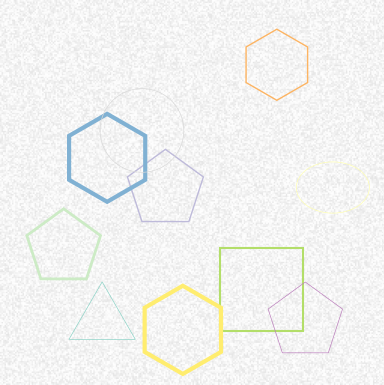[{"shape": "triangle", "thickness": 0.5, "radius": 0.5, "center": [0.265, 0.168]}, {"shape": "oval", "thickness": 0.5, "radius": 0.48, "center": [0.864, 0.513]}, {"shape": "pentagon", "thickness": 1, "radius": 0.52, "center": [0.43, 0.508]}, {"shape": "hexagon", "thickness": 3, "radius": 0.57, "center": [0.278, 0.59]}, {"shape": "hexagon", "thickness": 1, "radius": 0.46, "center": [0.719, 0.832]}, {"shape": "square", "thickness": 1.5, "radius": 0.53, "center": [0.679, 0.248]}, {"shape": "circle", "thickness": 0.5, "radius": 0.54, "center": [0.369, 0.661]}, {"shape": "pentagon", "thickness": 0.5, "radius": 0.51, "center": [0.793, 0.166]}, {"shape": "pentagon", "thickness": 2, "radius": 0.5, "center": [0.165, 0.357]}, {"shape": "hexagon", "thickness": 3, "radius": 0.57, "center": [0.475, 0.143]}]